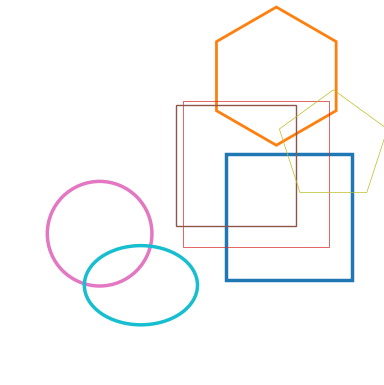[{"shape": "square", "thickness": 2.5, "radius": 0.82, "center": [0.75, 0.437]}, {"shape": "hexagon", "thickness": 2, "radius": 0.9, "center": [0.718, 0.802]}, {"shape": "square", "thickness": 0.5, "radius": 0.95, "center": [0.664, 0.549]}, {"shape": "square", "thickness": 1, "radius": 0.78, "center": [0.613, 0.57]}, {"shape": "circle", "thickness": 2.5, "radius": 0.68, "center": [0.259, 0.393]}, {"shape": "pentagon", "thickness": 0.5, "radius": 0.74, "center": [0.866, 0.619]}, {"shape": "oval", "thickness": 2.5, "radius": 0.73, "center": [0.366, 0.259]}]